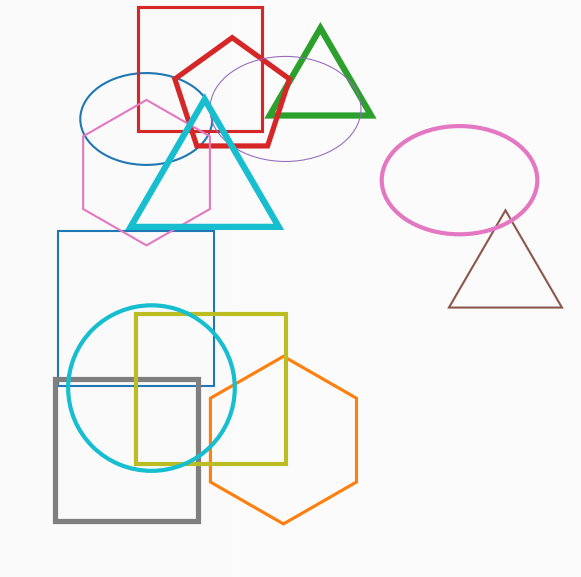[{"shape": "square", "thickness": 1, "radius": 0.67, "center": [0.234, 0.464]}, {"shape": "oval", "thickness": 1, "radius": 0.57, "center": [0.252, 0.793]}, {"shape": "hexagon", "thickness": 1.5, "radius": 0.73, "center": [0.488, 0.237]}, {"shape": "triangle", "thickness": 3, "radius": 0.5, "center": [0.551, 0.85]}, {"shape": "pentagon", "thickness": 2.5, "radius": 0.52, "center": [0.399, 0.83]}, {"shape": "square", "thickness": 1.5, "radius": 0.53, "center": [0.344, 0.88]}, {"shape": "oval", "thickness": 0.5, "radius": 0.65, "center": [0.491, 0.811]}, {"shape": "triangle", "thickness": 1, "radius": 0.56, "center": [0.87, 0.523]}, {"shape": "oval", "thickness": 2, "radius": 0.67, "center": [0.791, 0.687]}, {"shape": "hexagon", "thickness": 1, "radius": 0.63, "center": [0.252, 0.7]}, {"shape": "square", "thickness": 2.5, "radius": 0.62, "center": [0.218, 0.219]}, {"shape": "square", "thickness": 2, "radius": 0.65, "center": [0.363, 0.325]}, {"shape": "circle", "thickness": 2, "radius": 0.72, "center": [0.261, 0.327]}, {"shape": "triangle", "thickness": 3, "radius": 0.74, "center": [0.352, 0.68]}]